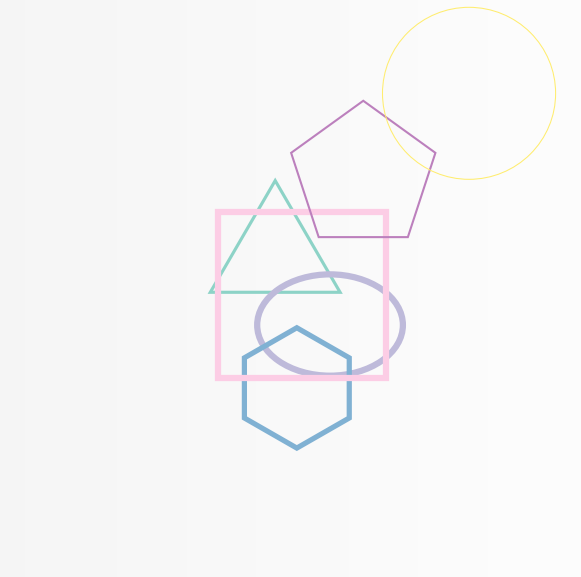[{"shape": "triangle", "thickness": 1.5, "radius": 0.64, "center": [0.473, 0.557]}, {"shape": "oval", "thickness": 3, "radius": 0.63, "center": [0.568, 0.436]}, {"shape": "hexagon", "thickness": 2.5, "radius": 0.52, "center": [0.511, 0.327]}, {"shape": "square", "thickness": 3, "radius": 0.72, "center": [0.52, 0.488]}, {"shape": "pentagon", "thickness": 1, "radius": 0.65, "center": [0.625, 0.694]}, {"shape": "circle", "thickness": 0.5, "radius": 0.74, "center": [0.807, 0.838]}]